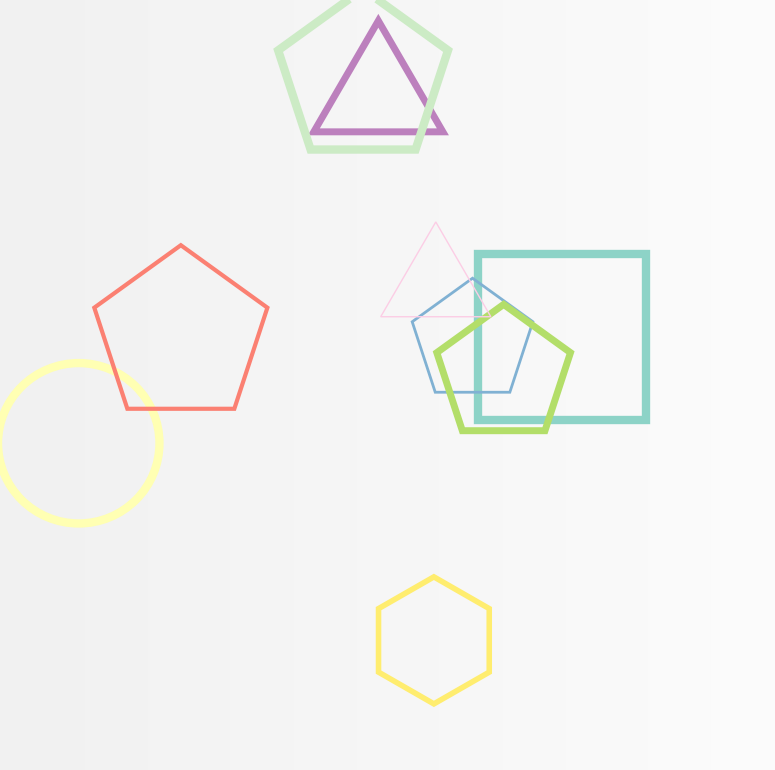[{"shape": "square", "thickness": 3, "radius": 0.54, "center": [0.725, 0.562]}, {"shape": "circle", "thickness": 3, "radius": 0.52, "center": [0.102, 0.424]}, {"shape": "pentagon", "thickness": 1.5, "radius": 0.59, "center": [0.233, 0.564]}, {"shape": "pentagon", "thickness": 1, "radius": 0.41, "center": [0.61, 0.557]}, {"shape": "pentagon", "thickness": 2.5, "radius": 0.45, "center": [0.65, 0.514]}, {"shape": "triangle", "thickness": 0.5, "radius": 0.41, "center": [0.562, 0.63]}, {"shape": "triangle", "thickness": 2.5, "radius": 0.48, "center": [0.488, 0.877]}, {"shape": "pentagon", "thickness": 3, "radius": 0.58, "center": [0.468, 0.899]}, {"shape": "hexagon", "thickness": 2, "radius": 0.41, "center": [0.56, 0.168]}]